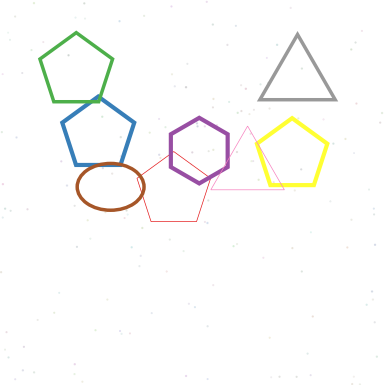[{"shape": "pentagon", "thickness": 0.5, "radius": 0.5, "center": [0.451, 0.506]}, {"shape": "pentagon", "thickness": 3, "radius": 0.49, "center": [0.255, 0.651]}, {"shape": "pentagon", "thickness": 2.5, "radius": 0.5, "center": [0.198, 0.816]}, {"shape": "hexagon", "thickness": 3, "radius": 0.43, "center": [0.518, 0.609]}, {"shape": "pentagon", "thickness": 3, "radius": 0.48, "center": [0.759, 0.597]}, {"shape": "oval", "thickness": 2.5, "radius": 0.43, "center": [0.287, 0.515]}, {"shape": "triangle", "thickness": 0.5, "radius": 0.55, "center": [0.643, 0.562]}, {"shape": "triangle", "thickness": 2.5, "radius": 0.56, "center": [0.773, 0.797]}]